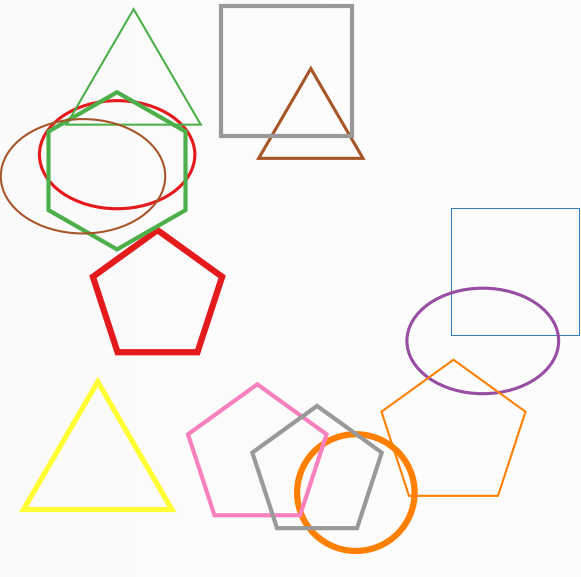[{"shape": "pentagon", "thickness": 3, "radius": 0.58, "center": [0.271, 0.484]}, {"shape": "oval", "thickness": 1.5, "radius": 0.67, "center": [0.202, 0.731]}, {"shape": "square", "thickness": 0.5, "radius": 0.55, "center": [0.886, 0.529]}, {"shape": "hexagon", "thickness": 2, "radius": 0.68, "center": [0.201, 0.703]}, {"shape": "triangle", "thickness": 1, "radius": 0.67, "center": [0.23, 0.85]}, {"shape": "oval", "thickness": 1.5, "radius": 0.65, "center": [0.831, 0.409]}, {"shape": "pentagon", "thickness": 1, "radius": 0.65, "center": [0.78, 0.246]}, {"shape": "circle", "thickness": 3, "radius": 0.51, "center": [0.612, 0.146]}, {"shape": "triangle", "thickness": 2.5, "radius": 0.74, "center": [0.168, 0.191]}, {"shape": "triangle", "thickness": 1.5, "radius": 0.52, "center": [0.535, 0.777]}, {"shape": "oval", "thickness": 1, "radius": 0.71, "center": [0.143, 0.694]}, {"shape": "pentagon", "thickness": 2, "radius": 0.63, "center": [0.443, 0.208]}, {"shape": "square", "thickness": 2, "radius": 0.56, "center": [0.493, 0.876]}, {"shape": "pentagon", "thickness": 2, "radius": 0.59, "center": [0.545, 0.179]}]